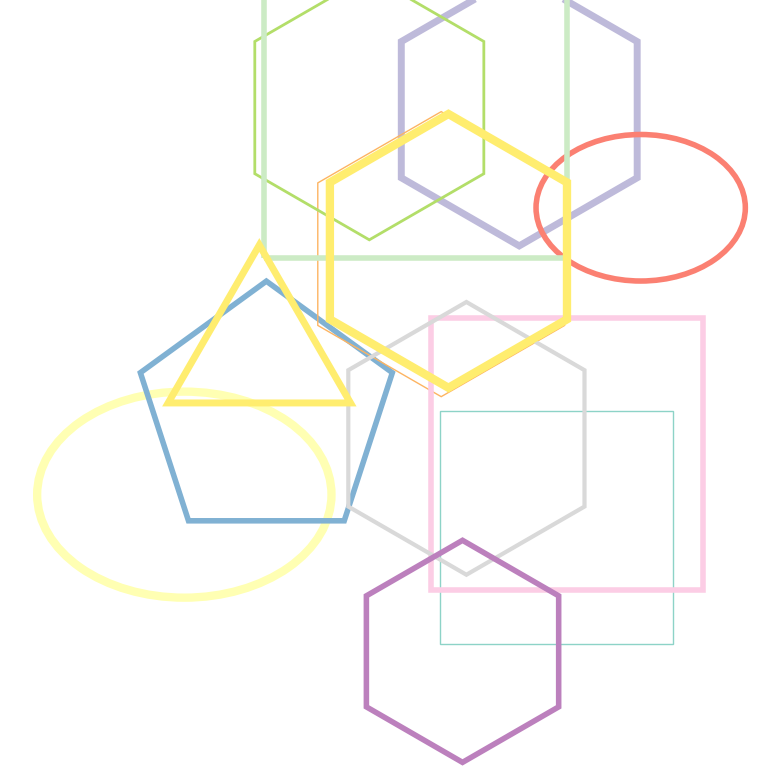[{"shape": "square", "thickness": 0.5, "radius": 0.76, "center": [0.723, 0.315]}, {"shape": "oval", "thickness": 3, "radius": 0.96, "center": [0.239, 0.358]}, {"shape": "hexagon", "thickness": 2.5, "radius": 0.88, "center": [0.674, 0.858]}, {"shape": "oval", "thickness": 2, "radius": 0.68, "center": [0.832, 0.73]}, {"shape": "pentagon", "thickness": 2, "radius": 0.86, "center": [0.346, 0.463]}, {"shape": "hexagon", "thickness": 0.5, "radius": 0.93, "center": [0.573, 0.67]}, {"shape": "hexagon", "thickness": 1, "radius": 0.86, "center": [0.48, 0.86]}, {"shape": "square", "thickness": 2, "radius": 0.88, "center": [0.736, 0.41]}, {"shape": "hexagon", "thickness": 1.5, "radius": 0.89, "center": [0.606, 0.431]}, {"shape": "hexagon", "thickness": 2, "radius": 0.72, "center": [0.601, 0.154]}, {"shape": "square", "thickness": 2, "radius": 0.98, "center": [0.54, 0.862]}, {"shape": "triangle", "thickness": 2.5, "radius": 0.68, "center": [0.337, 0.545]}, {"shape": "hexagon", "thickness": 3, "radius": 0.89, "center": [0.582, 0.674]}]